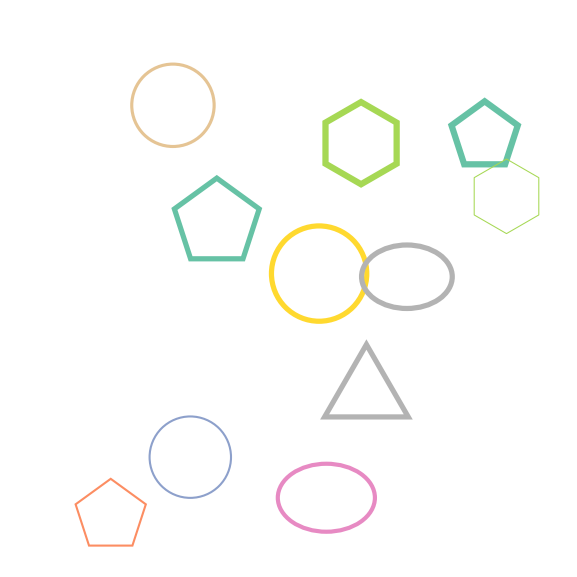[{"shape": "pentagon", "thickness": 3, "radius": 0.3, "center": [0.839, 0.763]}, {"shape": "pentagon", "thickness": 2.5, "radius": 0.39, "center": [0.375, 0.613]}, {"shape": "pentagon", "thickness": 1, "radius": 0.32, "center": [0.192, 0.106]}, {"shape": "circle", "thickness": 1, "radius": 0.35, "center": [0.33, 0.208]}, {"shape": "oval", "thickness": 2, "radius": 0.42, "center": [0.565, 0.137]}, {"shape": "hexagon", "thickness": 3, "radius": 0.36, "center": [0.625, 0.751]}, {"shape": "hexagon", "thickness": 0.5, "radius": 0.32, "center": [0.877, 0.659]}, {"shape": "circle", "thickness": 2.5, "radius": 0.41, "center": [0.553, 0.525]}, {"shape": "circle", "thickness": 1.5, "radius": 0.36, "center": [0.299, 0.817]}, {"shape": "triangle", "thickness": 2.5, "radius": 0.42, "center": [0.635, 0.319]}, {"shape": "oval", "thickness": 2.5, "radius": 0.39, "center": [0.705, 0.52]}]